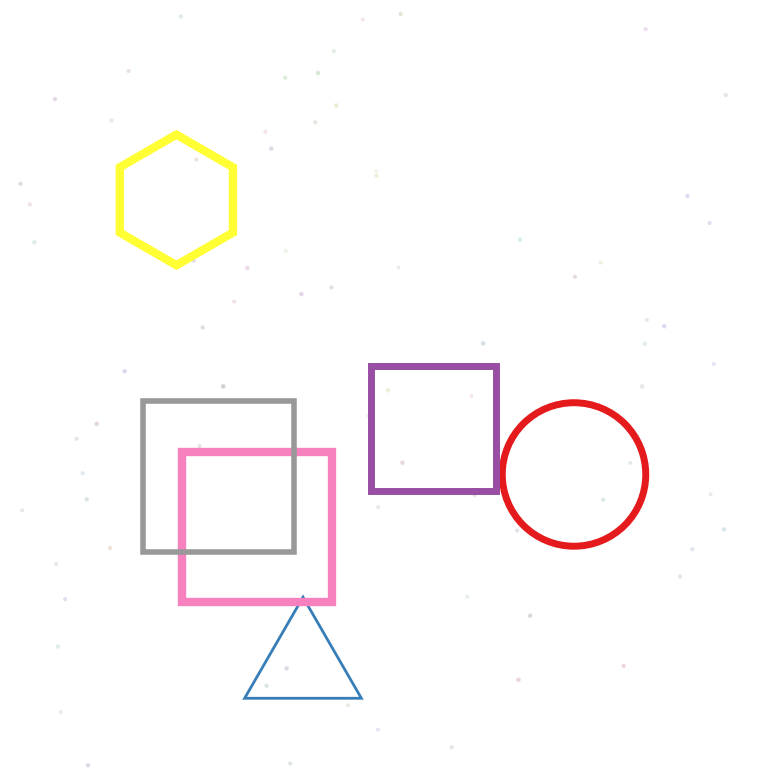[{"shape": "circle", "thickness": 2.5, "radius": 0.47, "center": [0.745, 0.384]}, {"shape": "triangle", "thickness": 1, "radius": 0.44, "center": [0.394, 0.137]}, {"shape": "square", "thickness": 2.5, "radius": 0.41, "center": [0.563, 0.444]}, {"shape": "hexagon", "thickness": 3, "radius": 0.42, "center": [0.229, 0.74]}, {"shape": "square", "thickness": 3, "radius": 0.49, "center": [0.334, 0.316]}, {"shape": "square", "thickness": 2, "radius": 0.49, "center": [0.284, 0.381]}]